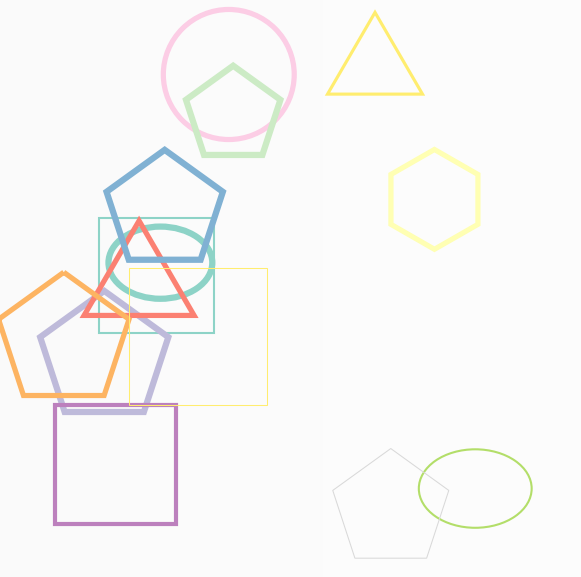[{"shape": "oval", "thickness": 3, "radius": 0.45, "center": [0.276, 0.544]}, {"shape": "square", "thickness": 1, "radius": 0.5, "center": [0.269, 0.523]}, {"shape": "hexagon", "thickness": 2.5, "radius": 0.43, "center": [0.747, 0.654]}, {"shape": "pentagon", "thickness": 3, "radius": 0.58, "center": [0.179, 0.38]}, {"shape": "triangle", "thickness": 2.5, "radius": 0.55, "center": [0.239, 0.508]}, {"shape": "pentagon", "thickness": 3, "radius": 0.53, "center": [0.283, 0.634]}, {"shape": "pentagon", "thickness": 2.5, "radius": 0.59, "center": [0.11, 0.41]}, {"shape": "oval", "thickness": 1, "radius": 0.49, "center": [0.818, 0.153]}, {"shape": "circle", "thickness": 2.5, "radius": 0.56, "center": [0.394, 0.87]}, {"shape": "pentagon", "thickness": 0.5, "radius": 0.52, "center": [0.672, 0.117]}, {"shape": "square", "thickness": 2, "radius": 0.52, "center": [0.198, 0.195]}, {"shape": "pentagon", "thickness": 3, "radius": 0.43, "center": [0.401, 0.8]}, {"shape": "square", "thickness": 0.5, "radius": 0.59, "center": [0.34, 0.417]}, {"shape": "triangle", "thickness": 1.5, "radius": 0.47, "center": [0.645, 0.883]}]